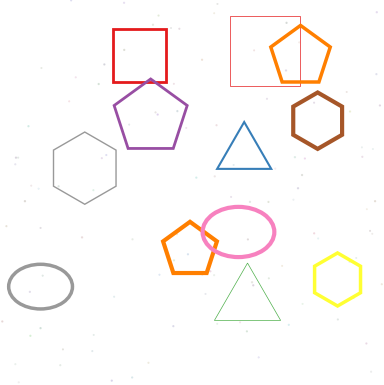[{"shape": "square", "thickness": 0.5, "radius": 0.46, "center": [0.688, 0.868]}, {"shape": "square", "thickness": 2, "radius": 0.34, "center": [0.362, 0.857]}, {"shape": "triangle", "thickness": 1.5, "radius": 0.41, "center": [0.634, 0.602]}, {"shape": "triangle", "thickness": 0.5, "radius": 0.5, "center": [0.643, 0.217]}, {"shape": "pentagon", "thickness": 2, "radius": 0.5, "center": [0.391, 0.695]}, {"shape": "pentagon", "thickness": 2.5, "radius": 0.41, "center": [0.781, 0.853]}, {"shape": "pentagon", "thickness": 3, "radius": 0.37, "center": [0.494, 0.35]}, {"shape": "hexagon", "thickness": 2.5, "radius": 0.34, "center": [0.877, 0.274]}, {"shape": "hexagon", "thickness": 3, "radius": 0.37, "center": [0.825, 0.686]}, {"shape": "oval", "thickness": 3, "radius": 0.47, "center": [0.619, 0.397]}, {"shape": "hexagon", "thickness": 1, "radius": 0.47, "center": [0.22, 0.563]}, {"shape": "oval", "thickness": 2.5, "radius": 0.41, "center": [0.105, 0.256]}]